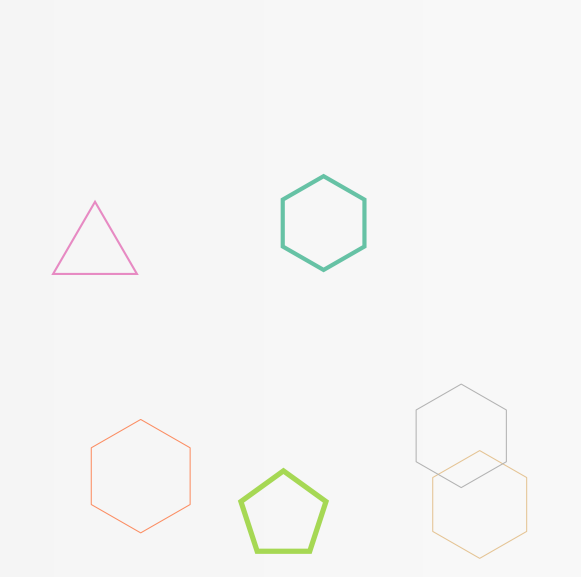[{"shape": "hexagon", "thickness": 2, "radius": 0.41, "center": [0.557, 0.613]}, {"shape": "hexagon", "thickness": 0.5, "radius": 0.49, "center": [0.242, 0.175]}, {"shape": "triangle", "thickness": 1, "radius": 0.42, "center": [0.163, 0.566]}, {"shape": "pentagon", "thickness": 2.5, "radius": 0.38, "center": [0.488, 0.107]}, {"shape": "hexagon", "thickness": 0.5, "radius": 0.47, "center": [0.825, 0.126]}, {"shape": "hexagon", "thickness": 0.5, "radius": 0.45, "center": [0.794, 0.244]}]